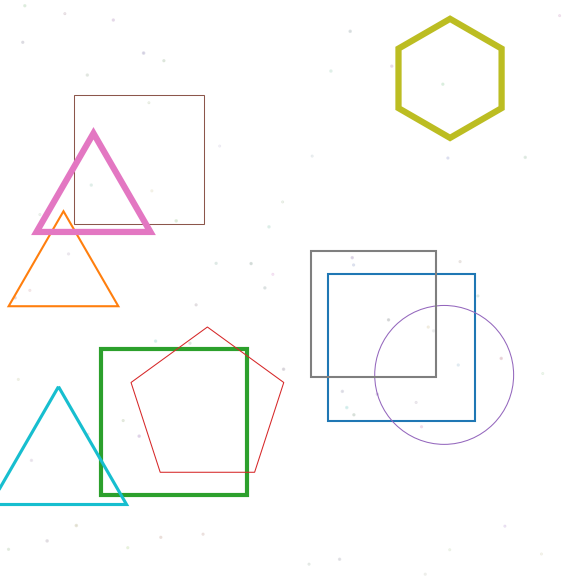[{"shape": "square", "thickness": 1, "radius": 0.64, "center": [0.695, 0.397]}, {"shape": "triangle", "thickness": 1, "radius": 0.55, "center": [0.11, 0.524]}, {"shape": "square", "thickness": 2, "radius": 0.63, "center": [0.301, 0.269]}, {"shape": "pentagon", "thickness": 0.5, "radius": 0.7, "center": [0.359, 0.294]}, {"shape": "circle", "thickness": 0.5, "radius": 0.6, "center": [0.769, 0.35]}, {"shape": "square", "thickness": 0.5, "radius": 0.56, "center": [0.241, 0.723]}, {"shape": "triangle", "thickness": 3, "radius": 0.57, "center": [0.162, 0.654]}, {"shape": "square", "thickness": 1, "radius": 0.54, "center": [0.647, 0.456]}, {"shape": "hexagon", "thickness": 3, "radius": 0.52, "center": [0.779, 0.863]}, {"shape": "triangle", "thickness": 1.5, "radius": 0.68, "center": [0.101, 0.194]}]